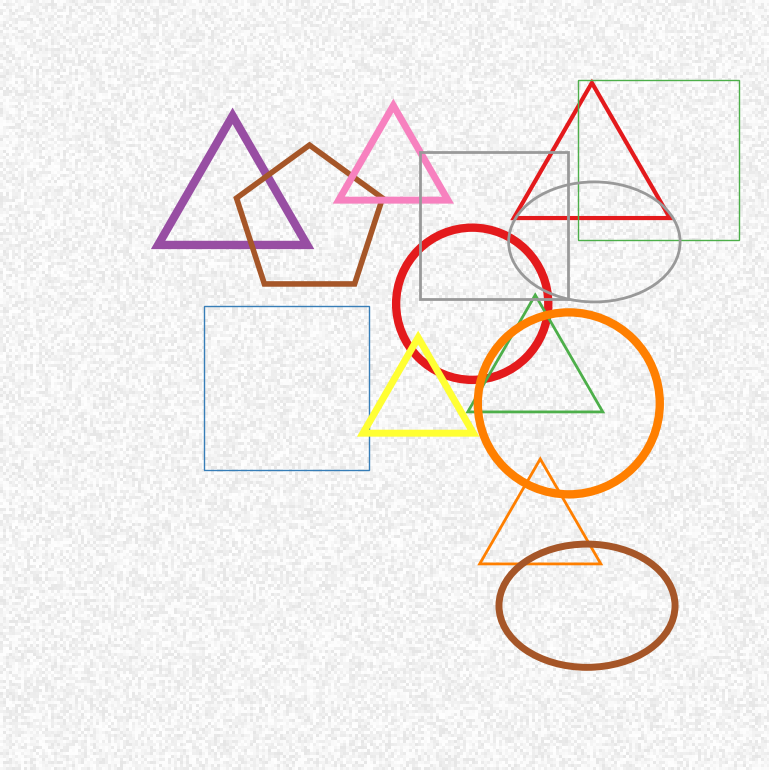[{"shape": "circle", "thickness": 3, "radius": 0.49, "center": [0.613, 0.606]}, {"shape": "triangle", "thickness": 1.5, "radius": 0.59, "center": [0.769, 0.775]}, {"shape": "square", "thickness": 0.5, "radius": 0.53, "center": [0.372, 0.496]}, {"shape": "square", "thickness": 0.5, "radius": 0.52, "center": [0.855, 0.792]}, {"shape": "triangle", "thickness": 1, "radius": 0.51, "center": [0.695, 0.516]}, {"shape": "triangle", "thickness": 3, "radius": 0.56, "center": [0.302, 0.738]}, {"shape": "circle", "thickness": 3, "radius": 0.59, "center": [0.739, 0.476]}, {"shape": "triangle", "thickness": 1, "radius": 0.45, "center": [0.702, 0.313]}, {"shape": "triangle", "thickness": 2.5, "radius": 0.41, "center": [0.543, 0.479]}, {"shape": "oval", "thickness": 2.5, "radius": 0.57, "center": [0.762, 0.213]}, {"shape": "pentagon", "thickness": 2, "radius": 0.5, "center": [0.402, 0.712]}, {"shape": "triangle", "thickness": 2.5, "radius": 0.41, "center": [0.511, 0.781]}, {"shape": "oval", "thickness": 1, "radius": 0.56, "center": [0.772, 0.686]}, {"shape": "square", "thickness": 1, "radius": 0.48, "center": [0.642, 0.707]}]